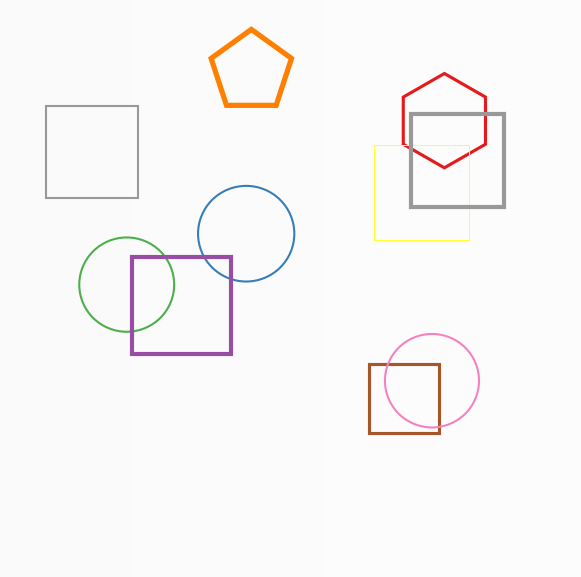[{"shape": "hexagon", "thickness": 1.5, "radius": 0.41, "center": [0.765, 0.79]}, {"shape": "circle", "thickness": 1, "radius": 0.41, "center": [0.424, 0.594]}, {"shape": "circle", "thickness": 1, "radius": 0.41, "center": [0.218, 0.506]}, {"shape": "square", "thickness": 2, "radius": 0.42, "center": [0.312, 0.47]}, {"shape": "pentagon", "thickness": 2.5, "radius": 0.36, "center": [0.432, 0.876]}, {"shape": "square", "thickness": 0.5, "radius": 0.41, "center": [0.725, 0.666]}, {"shape": "square", "thickness": 1.5, "radius": 0.3, "center": [0.695, 0.309]}, {"shape": "circle", "thickness": 1, "radius": 0.4, "center": [0.743, 0.34]}, {"shape": "square", "thickness": 2, "radius": 0.4, "center": [0.788, 0.721]}, {"shape": "square", "thickness": 1, "radius": 0.4, "center": [0.159, 0.736]}]